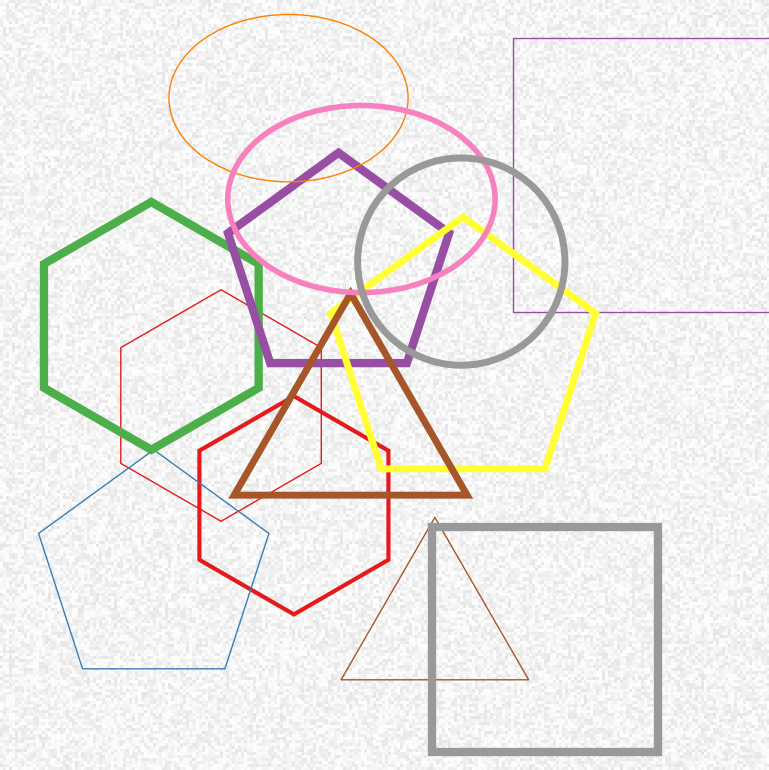[{"shape": "hexagon", "thickness": 1.5, "radius": 0.71, "center": [0.382, 0.344]}, {"shape": "hexagon", "thickness": 0.5, "radius": 0.75, "center": [0.287, 0.473]}, {"shape": "pentagon", "thickness": 0.5, "radius": 0.79, "center": [0.2, 0.259]}, {"shape": "hexagon", "thickness": 3, "radius": 0.8, "center": [0.197, 0.577]}, {"shape": "square", "thickness": 0.5, "radius": 0.89, "center": [0.844, 0.773]}, {"shape": "pentagon", "thickness": 3, "radius": 0.75, "center": [0.44, 0.651]}, {"shape": "oval", "thickness": 0.5, "radius": 0.78, "center": [0.375, 0.873]}, {"shape": "pentagon", "thickness": 2.5, "radius": 0.9, "center": [0.601, 0.537]}, {"shape": "triangle", "thickness": 0.5, "radius": 0.7, "center": [0.565, 0.187]}, {"shape": "triangle", "thickness": 2.5, "radius": 0.87, "center": [0.455, 0.444]}, {"shape": "oval", "thickness": 2, "radius": 0.87, "center": [0.469, 0.741]}, {"shape": "circle", "thickness": 2.5, "radius": 0.67, "center": [0.599, 0.66]}, {"shape": "square", "thickness": 3, "radius": 0.73, "center": [0.708, 0.169]}]